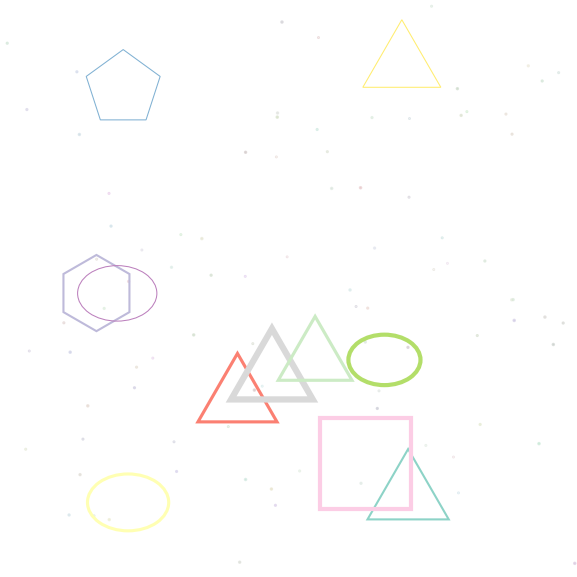[{"shape": "triangle", "thickness": 1, "radius": 0.41, "center": [0.707, 0.14]}, {"shape": "oval", "thickness": 1.5, "radius": 0.35, "center": [0.222, 0.129]}, {"shape": "hexagon", "thickness": 1, "radius": 0.33, "center": [0.167, 0.492]}, {"shape": "triangle", "thickness": 1.5, "radius": 0.4, "center": [0.411, 0.308]}, {"shape": "pentagon", "thickness": 0.5, "radius": 0.34, "center": [0.213, 0.846]}, {"shape": "oval", "thickness": 2, "radius": 0.31, "center": [0.666, 0.376]}, {"shape": "square", "thickness": 2, "radius": 0.4, "center": [0.633, 0.196]}, {"shape": "triangle", "thickness": 3, "radius": 0.41, "center": [0.471, 0.348]}, {"shape": "oval", "thickness": 0.5, "radius": 0.34, "center": [0.203, 0.491]}, {"shape": "triangle", "thickness": 1.5, "radius": 0.37, "center": [0.546, 0.377]}, {"shape": "triangle", "thickness": 0.5, "radius": 0.39, "center": [0.696, 0.887]}]